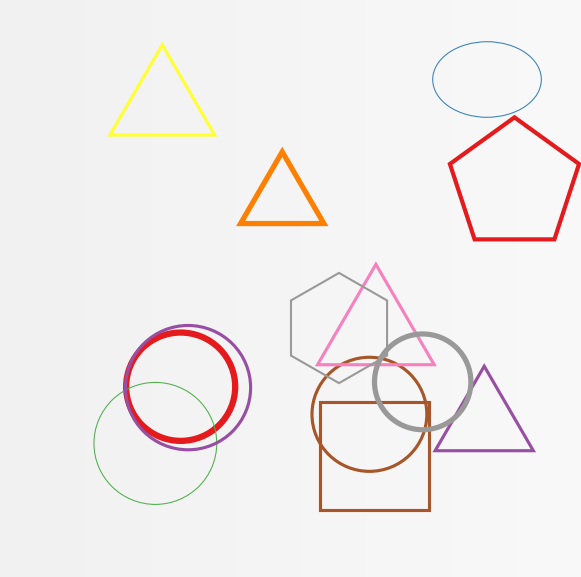[{"shape": "pentagon", "thickness": 2, "radius": 0.58, "center": [0.885, 0.679]}, {"shape": "circle", "thickness": 3, "radius": 0.47, "center": [0.311, 0.329]}, {"shape": "oval", "thickness": 0.5, "radius": 0.47, "center": [0.838, 0.861]}, {"shape": "circle", "thickness": 0.5, "radius": 0.53, "center": [0.267, 0.231]}, {"shape": "circle", "thickness": 1.5, "radius": 0.54, "center": [0.324, 0.328]}, {"shape": "triangle", "thickness": 1.5, "radius": 0.49, "center": [0.833, 0.267]}, {"shape": "triangle", "thickness": 2.5, "radius": 0.41, "center": [0.486, 0.653]}, {"shape": "triangle", "thickness": 1.5, "radius": 0.52, "center": [0.279, 0.817]}, {"shape": "circle", "thickness": 1.5, "radius": 0.49, "center": [0.636, 0.282]}, {"shape": "square", "thickness": 1.5, "radius": 0.47, "center": [0.644, 0.209]}, {"shape": "triangle", "thickness": 1.5, "radius": 0.58, "center": [0.647, 0.426]}, {"shape": "hexagon", "thickness": 1, "radius": 0.48, "center": [0.583, 0.431]}, {"shape": "circle", "thickness": 2.5, "radius": 0.41, "center": [0.727, 0.338]}]